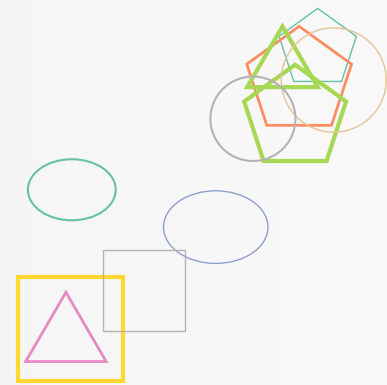[{"shape": "pentagon", "thickness": 1, "radius": 0.52, "center": [0.82, 0.873]}, {"shape": "oval", "thickness": 1.5, "radius": 0.57, "center": [0.185, 0.507]}, {"shape": "pentagon", "thickness": 2, "radius": 0.71, "center": [0.772, 0.789]}, {"shape": "oval", "thickness": 1, "radius": 0.67, "center": [0.557, 0.41]}, {"shape": "triangle", "thickness": 2, "radius": 0.6, "center": [0.17, 0.121]}, {"shape": "triangle", "thickness": 3, "radius": 0.53, "center": [0.729, 0.826]}, {"shape": "pentagon", "thickness": 3, "radius": 0.69, "center": [0.762, 0.694]}, {"shape": "square", "thickness": 3, "radius": 0.68, "center": [0.181, 0.145]}, {"shape": "circle", "thickness": 1, "radius": 0.68, "center": [0.861, 0.792]}, {"shape": "square", "thickness": 1, "radius": 0.52, "center": [0.372, 0.246]}, {"shape": "circle", "thickness": 1.5, "radius": 0.55, "center": [0.653, 0.692]}]